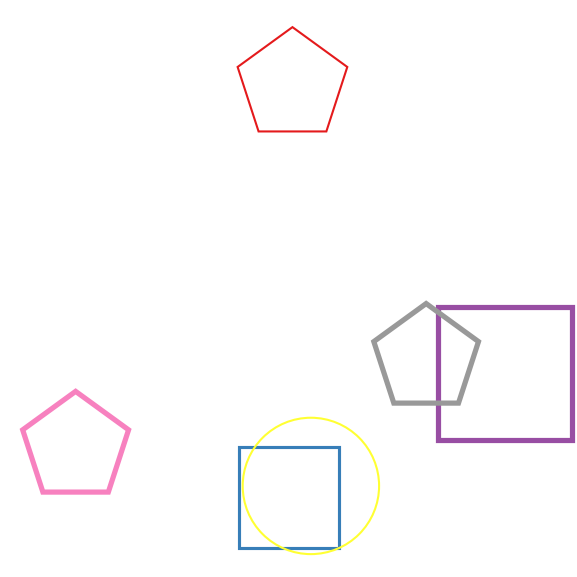[{"shape": "pentagon", "thickness": 1, "radius": 0.5, "center": [0.506, 0.852]}, {"shape": "square", "thickness": 1.5, "radius": 0.44, "center": [0.5, 0.138]}, {"shape": "square", "thickness": 2.5, "radius": 0.58, "center": [0.874, 0.353]}, {"shape": "circle", "thickness": 1, "radius": 0.59, "center": [0.538, 0.158]}, {"shape": "pentagon", "thickness": 2.5, "radius": 0.48, "center": [0.131, 0.225]}, {"shape": "pentagon", "thickness": 2.5, "radius": 0.48, "center": [0.738, 0.378]}]